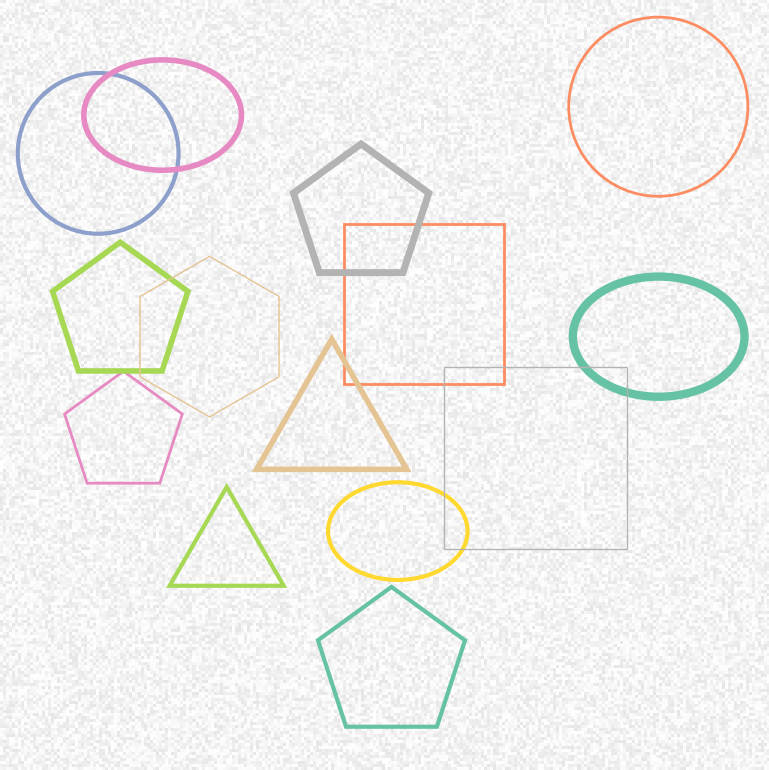[{"shape": "oval", "thickness": 3, "radius": 0.56, "center": [0.855, 0.563]}, {"shape": "pentagon", "thickness": 1.5, "radius": 0.5, "center": [0.508, 0.137]}, {"shape": "square", "thickness": 1, "radius": 0.52, "center": [0.551, 0.605]}, {"shape": "circle", "thickness": 1, "radius": 0.58, "center": [0.855, 0.861]}, {"shape": "circle", "thickness": 1.5, "radius": 0.52, "center": [0.127, 0.801]}, {"shape": "pentagon", "thickness": 1, "radius": 0.4, "center": [0.16, 0.438]}, {"shape": "oval", "thickness": 2, "radius": 0.51, "center": [0.211, 0.851]}, {"shape": "pentagon", "thickness": 2, "radius": 0.46, "center": [0.156, 0.593]}, {"shape": "triangle", "thickness": 1.5, "radius": 0.43, "center": [0.294, 0.282]}, {"shape": "oval", "thickness": 1.5, "radius": 0.45, "center": [0.517, 0.31]}, {"shape": "triangle", "thickness": 2, "radius": 0.56, "center": [0.431, 0.447]}, {"shape": "hexagon", "thickness": 0.5, "radius": 0.52, "center": [0.272, 0.563]}, {"shape": "pentagon", "thickness": 2.5, "radius": 0.46, "center": [0.469, 0.721]}, {"shape": "square", "thickness": 0.5, "radius": 0.59, "center": [0.695, 0.406]}]